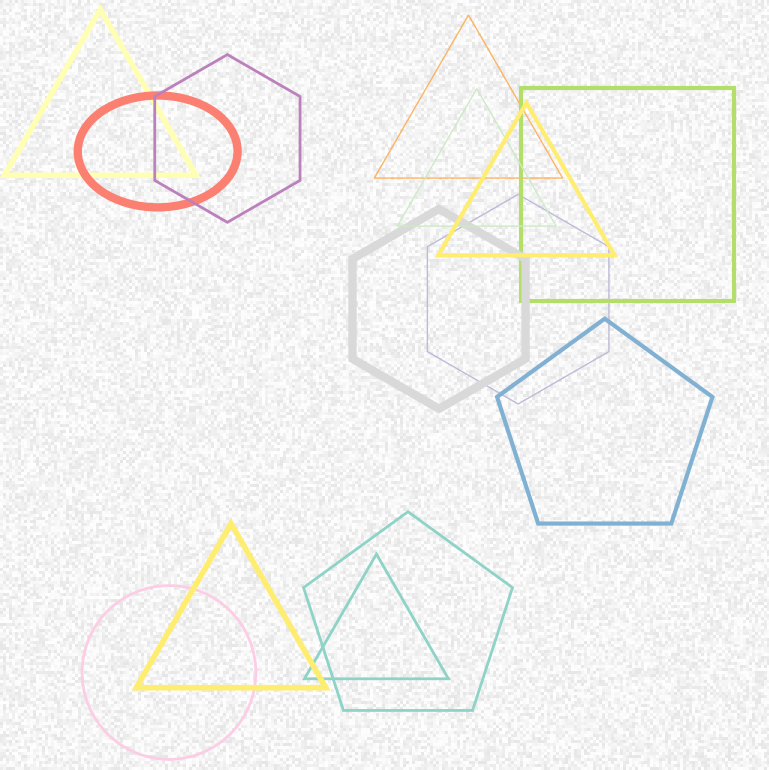[{"shape": "triangle", "thickness": 1, "radius": 0.54, "center": [0.489, 0.172]}, {"shape": "pentagon", "thickness": 1, "radius": 0.71, "center": [0.53, 0.193]}, {"shape": "triangle", "thickness": 2, "radius": 0.72, "center": [0.13, 0.844]}, {"shape": "hexagon", "thickness": 0.5, "radius": 0.68, "center": [0.673, 0.611]}, {"shape": "oval", "thickness": 3, "radius": 0.52, "center": [0.205, 0.803]}, {"shape": "pentagon", "thickness": 1.5, "radius": 0.74, "center": [0.785, 0.439]}, {"shape": "triangle", "thickness": 0.5, "radius": 0.71, "center": [0.608, 0.839]}, {"shape": "square", "thickness": 1.5, "radius": 0.69, "center": [0.815, 0.748]}, {"shape": "circle", "thickness": 1, "radius": 0.56, "center": [0.219, 0.127]}, {"shape": "hexagon", "thickness": 3, "radius": 0.65, "center": [0.57, 0.599]}, {"shape": "hexagon", "thickness": 1, "radius": 0.54, "center": [0.295, 0.82]}, {"shape": "triangle", "thickness": 0.5, "radius": 0.59, "center": [0.619, 0.766]}, {"shape": "triangle", "thickness": 2, "radius": 0.71, "center": [0.3, 0.178]}, {"shape": "triangle", "thickness": 1.5, "radius": 0.66, "center": [0.684, 0.734]}]